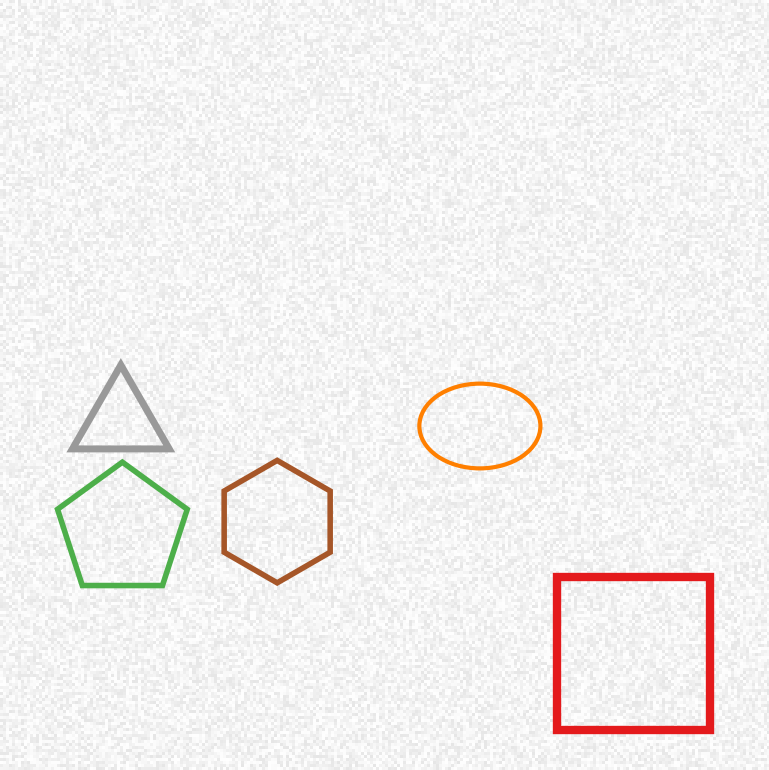[{"shape": "square", "thickness": 3, "radius": 0.5, "center": [0.823, 0.151]}, {"shape": "pentagon", "thickness": 2, "radius": 0.44, "center": [0.159, 0.311]}, {"shape": "oval", "thickness": 1.5, "radius": 0.39, "center": [0.623, 0.447]}, {"shape": "hexagon", "thickness": 2, "radius": 0.4, "center": [0.36, 0.323]}, {"shape": "triangle", "thickness": 2.5, "radius": 0.36, "center": [0.157, 0.453]}]